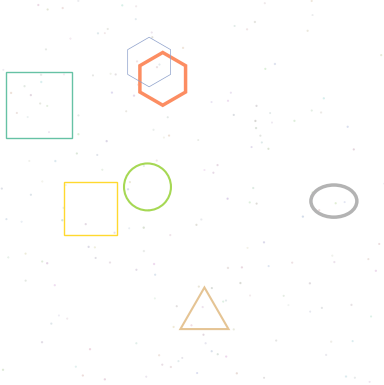[{"shape": "square", "thickness": 1, "radius": 0.43, "center": [0.102, 0.727]}, {"shape": "hexagon", "thickness": 2.5, "radius": 0.34, "center": [0.423, 0.795]}, {"shape": "hexagon", "thickness": 0.5, "radius": 0.32, "center": [0.387, 0.839]}, {"shape": "circle", "thickness": 1.5, "radius": 0.3, "center": [0.383, 0.514]}, {"shape": "square", "thickness": 1, "radius": 0.34, "center": [0.235, 0.459]}, {"shape": "triangle", "thickness": 1.5, "radius": 0.36, "center": [0.531, 0.181]}, {"shape": "oval", "thickness": 2.5, "radius": 0.3, "center": [0.867, 0.478]}]